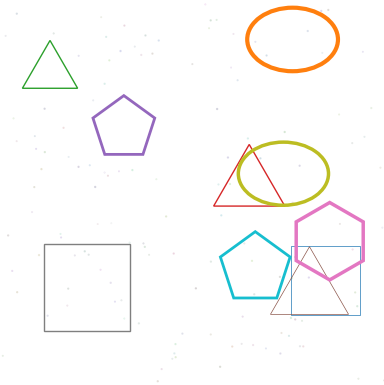[{"shape": "square", "thickness": 0.5, "radius": 0.44, "center": [0.845, 0.271]}, {"shape": "oval", "thickness": 3, "radius": 0.59, "center": [0.76, 0.898]}, {"shape": "triangle", "thickness": 1, "radius": 0.41, "center": [0.13, 0.812]}, {"shape": "triangle", "thickness": 1, "radius": 0.53, "center": [0.647, 0.518]}, {"shape": "pentagon", "thickness": 2, "radius": 0.42, "center": [0.322, 0.667]}, {"shape": "triangle", "thickness": 0.5, "radius": 0.59, "center": [0.804, 0.242]}, {"shape": "hexagon", "thickness": 2.5, "radius": 0.5, "center": [0.856, 0.373]}, {"shape": "square", "thickness": 1, "radius": 0.56, "center": [0.226, 0.254]}, {"shape": "oval", "thickness": 2.5, "radius": 0.59, "center": [0.736, 0.549]}, {"shape": "pentagon", "thickness": 2, "radius": 0.48, "center": [0.663, 0.303]}]